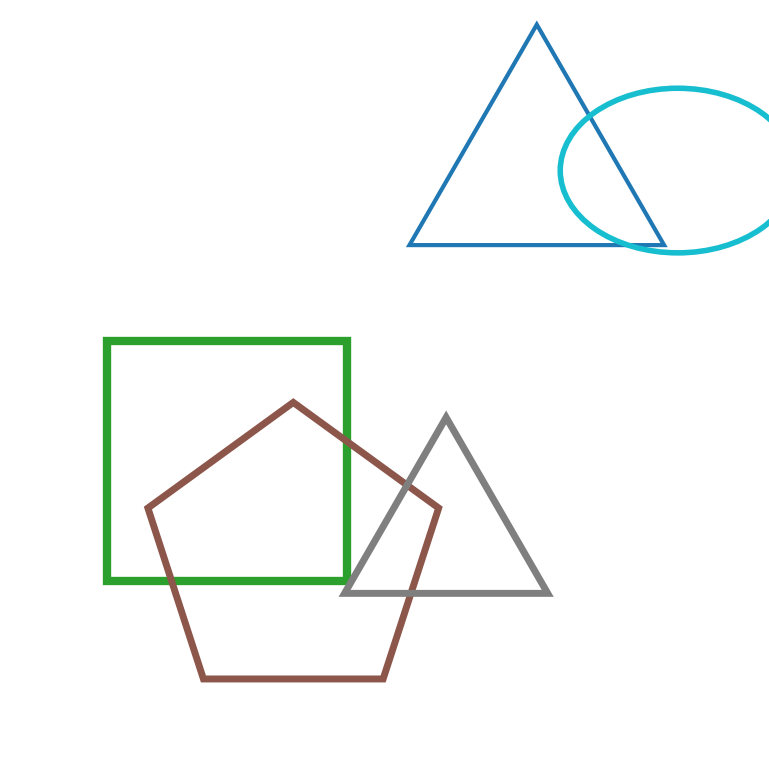[{"shape": "triangle", "thickness": 1.5, "radius": 0.95, "center": [0.697, 0.777]}, {"shape": "square", "thickness": 3, "radius": 0.78, "center": [0.295, 0.401]}, {"shape": "pentagon", "thickness": 2.5, "radius": 0.99, "center": [0.381, 0.279]}, {"shape": "triangle", "thickness": 2.5, "radius": 0.76, "center": [0.579, 0.306]}, {"shape": "oval", "thickness": 2, "radius": 0.76, "center": [0.88, 0.779]}]